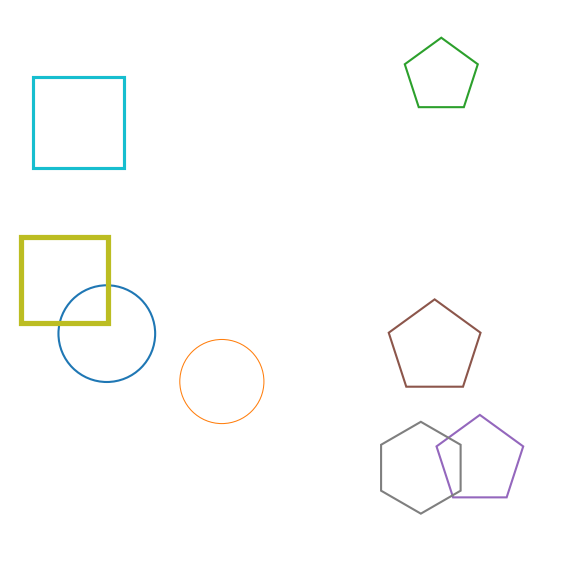[{"shape": "circle", "thickness": 1, "radius": 0.42, "center": [0.185, 0.421]}, {"shape": "circle", "thickness": 0.5, "radius": 0.36, "center": [0.384, 0.338]}, {"shape": "pentagon", "thickness": 1, "radius": 0.33, "center": [0.764, 0.867]}, {"shape": "pentagon", "thickness": 1, "radius": 0.39, "center": [0.831, 0.202]}, {"shape": "pentagon", "thickness": 1, "radius": 0.42, "center": [0.753, 0.397]}, {"shape": "hexagon", "thickness": 1, "radius": 0.4, "center": [0.729, 0.189]}, {"shape": "square", "thickness": 2.5, "radius": 0.38, "center": [0.112, 0.515]}, {"shape": "square", "thickness": 1.5, "radius": 0.39, "center": [0.136, 0.788]}]